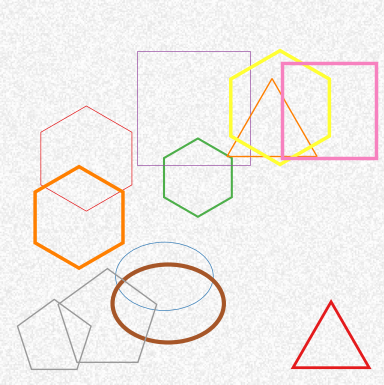[{"shape": "hexagon", "thickness": 0.5, "radius": 0.68, "center": [0.224, 0.588]}, {"shape": "triangle", "thickness": 2, "radius": 0.57, "center": [0.86, 0.102]}, {"shape": "oval", "thickness": 0.5, "radius": 0.63, "center": [0.427, 0.282]}, {"shape": "hexagon", "thickness": 1.5, "radius": 0.51, "center": [0.514, 0.539]}, {"shape": "square", "thickness": 0.5, "radius": 0.74, "center": [0.503, 0.72]}, {"shape": "triangle", "thickness": 1, "radius": 0.68, "center": [0.707, 0.661]}, {"shape": "hexagon", "thickness": 2.5, "radius": 0.66, "center": [0.205, 0.435]}, {"shape": "hexagon", "thickness": 2.5, "radius": 0.74, "center": [0.728, 0.721]}, {"shape": "oval", "thickness": 3, "radius": 0.72, "center": [0.437, 0.212]}, {"shape": "square", "thickness": 2.5, "radius": 0.61, "center": [0.854, 0.713]}, {"shape": "pentagon", "thickness": 1, "radius": 0.67, "center": [0.279, 0.168]}, {"shape": "pentagon", "thickness": 1, "radius": 0.5, "center": [0.141, 0.122]}]